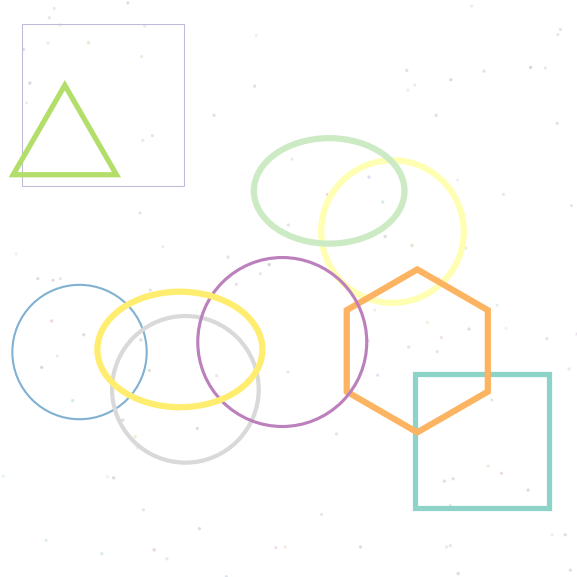[{"shape": "square", "thickness": 2.5, "radius": 0.58, "center": [0.835, 0.235]}, {"shape": "circle", "thickness": 3, "radius": 0.62, "center": [0.68, 0.598]}, {"shape": "square", "thickness": 0.5, "radius": 0.7, "center": [0.179, 0.817]}, {"shape": "circle", "thickness": 1, "radius": 0.58, "center": [0.138, 0.39]}, {"shape": "hexagon", "thickness": 3, "radius": 0.71, "center": [0.723, 0.392]}, {"shape": "triangle", "thickness": 2.5, "radius": 0.52, "center": [0.112, 0.748]}, {"shape": "circle", "thickness": 2, "radius": 0.63, "center": [0.321, 0.325]}, {"shape": "circle", "thickness": 1.5, "radius": 0.73, "center": [0.489, 0.407]}, {"shape": "oval", "thickness": 3, "radius": 0.65, "center": [0.57, 0.669]}, {"shape": "oval", "thickness": 3, "radius": 0.71, "center": [0.311, 0.394]}]